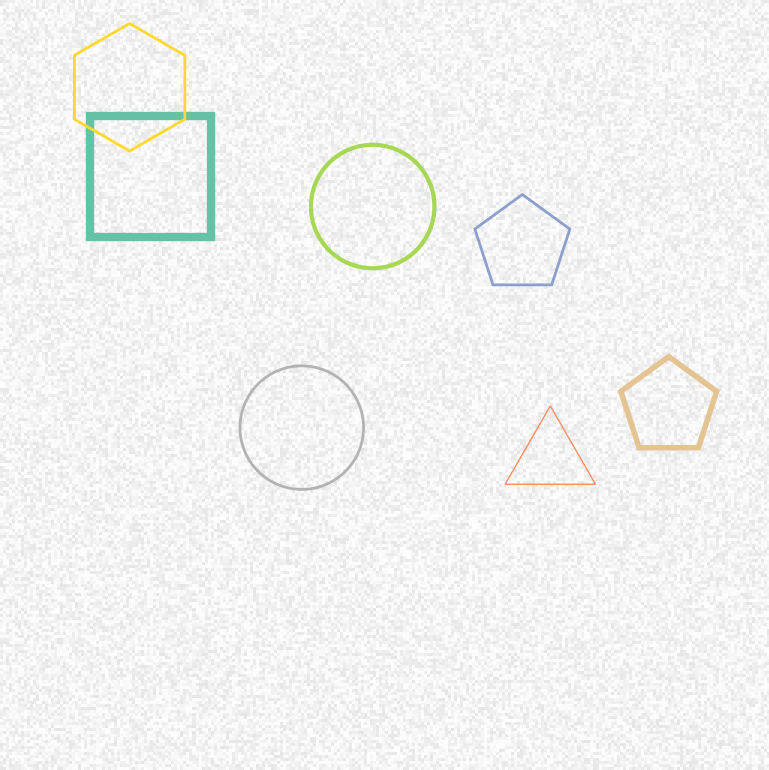[{"shape": "square", "thickness": 3, "radius": 0.39, "center": [0.196, 0.771]}, {"shape": "triangle", "thickness": 0.5, "radius": 0.34, "center": [0.715, 0.405]}, {"shape": "pentagon", "thickness": 1, "radius": 0.32, "center": [0.678, 0.683]}, {"shape": "circle", "thickness": 1.5, "radius": 0.4, "center": [0.484, 0.732]}, {"shape": "hexagon", "thickness": 1, "radius": 0.41, "center": [0.168, 0.887]}, {"shape": "pentagon", "thickness": 2, "radius": 0.33, "center": [0.868, 0.471]}, {"shape": "circle", "thickness": 1, "radius": 0.4, "center": [0.392, 0.445]}]